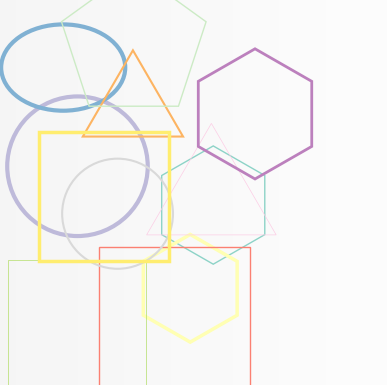[{"shape": "hexagon", "thickness": 1, "radius": 0.77, "center": [0.55, 0.467]}, {"shape": "hexagon", "thickness": 2.5, "radius": 0.7, "center": [0.491, 0.251]}, {"shape": "circle", "thickness": 3, "radius": 0.91, "center": [0.2, 0.568]}, {"shape": "square", "thickness": 1, "radius": 0.97, "center": [0.451, 0.165]}, {"shape": "oval", "thickness": 3, "radius": 0.8, "center": [0.163, 0.825]}, {"shape": "triangle", "thickness": 1.5, "radius": 0.75, "center": [0.343, 0.72]}, {"shape": "square", "thickness": 0.5, "radius": 0.89, "center": [0.199, 0.148]}, {"shape": "triangle", "thickness": 0.5, "radius": 0.97, "center": [0.546, 0.486]}, {"shape": "circle", "thickness": 1.5, "radius": 0.71, "center": [0.303, 0.445]}, {"shape": "hexagon", "thickness": 2, "radius": 0.85, "center": [0.658, 0.704]}, {"shape": "pentagon", "thickness": 1, "radius": 0.98, "center": [0.345, 0.883]}, {"shape": "square", "thickness": 2.5, "radius": 0.84, "center": [0.269, 0.489]}]